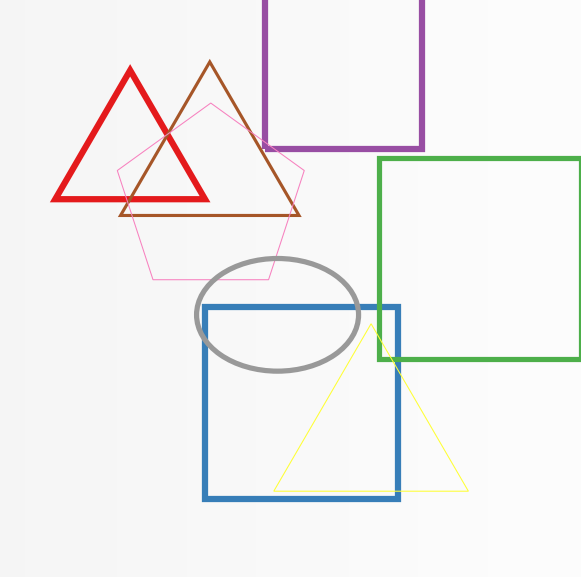[{"shape": "triangle", "thickness": 3, "radius": 0.74, "center": [0.224, 0.729]}, {"shape": "square", "thickness": 3, "radius": 0.83, "center": [0.519, 0.302]}, {"shape": "square", "thickness": 2.5, "radius": 0.87, "center": [0.826, 0.552]}, {"shape": "square", "thickness": 3, "radius": 0.67, "center": [0.591, 0.876]}, {"shape": "triangle", "thickness": 0.5, "radius": 0.97, "center": [0.638, 0.245]}, {"shape": "triangle", "thickness": 1.5, "radius": 0.89, "center": [0.361, 0.715]}, {"shape": "pentagon", "thickness": 0.5, "radius": 0.85, "center": [0.363, 0.652]}, {"shape": "oval", "thickness": 2.5, "radius": 0.7, "center": [0.478, 0.454]}]